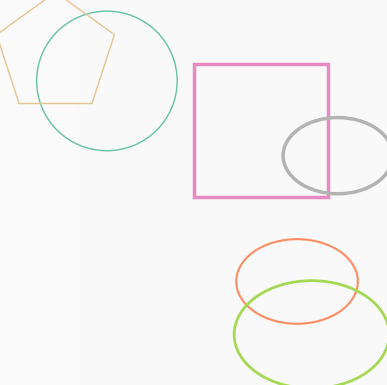[{"shape": "circle", "thickness": 1, "radius": 0.91, "center": [0.276, 0.79]}, {"shape": "oval", "thickness": 1.5, "radius": 0.78, "center": [0.767, 0.269]}, {"shape": "square", "thickness": 2.5, "radius": 0.86, "center": [0.673, 0.662]}, {"shape": "oval", "thickness": 2, "radius": 1.0, "center": [0.804, 0.131]}, {"shape": "pentagon", "thickness": 1, "radius": 0.8, "center": [0.143, 0.86]}, {"shape": "oval", "thickness": 2.5, "radius": 0.71, "center": [0.872, 0.596]}]